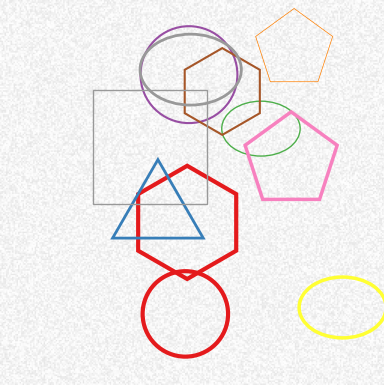[{"shape": "circle", "thickness": 3, "radius": 0.55, "center": [0.481, 0.185]}, {"shape": "hexagon", "thickness": 3, "radius": 0.74, "center": [0.486, 0.422]}, {"shape": "triangle", "thickness": 2, "radius": 0.68, "center": [0.41, 0.45]}, {"shape": "oval", "thickness": 1, "radius": 0.51, "center": [0.678, 0.666]}, {"shape": "circle", "thickness": 1.5, "radius": 0.63, "center": [0.491, 0.806]}, {"shape": "pentagon", "thickness": 0.5, "radius": 0.53, "center": [0.764, 0.873]}, {"shape": "oval", "thickness": 2.5, "radius": 0.56, "center": [0.89, 0.201]}, {"shape": "hexagon", "thickness": 1.5, "radius": 0.56, "center": [0.577, 0.762]}, {"shape": "pentagon", "thickness": 2.5, "radius": 0.63, "center": [0.756, 0.584]}, {"shape": "square", "thickness": 1, "radius": 0.74, "center": [0.39, 0.618]}, {"shape": "oval", "thickness": 2, "radius": 0.66, "center": [0.495, 0.819]}]